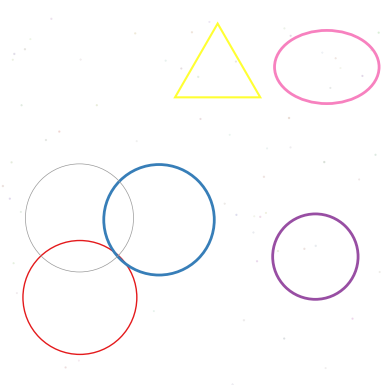[{"shape": "circle", "thickness": 1, "radius": 0.74, "center": [0.208, 0.227]}, {"shape": "circle", "thickness": 2, "radius": 0.72, "center": [0.413, 0.429]}, {"shape": "circle", "thickness": 2, "radius": 0.55, "center": [0.819, 0.333]}, {"shape": "triangle", "thickness": 1.5, "radius": 0.64, "center": [0.565, 0.811]}, {"shape": "oval", "thickness": 2, "radius": 0.68, "center": [0.849, 0.826]}, {"shape": "circle", "thickness": 0.5, "radius": 0.7, "center": [0.206, 0.434]}]